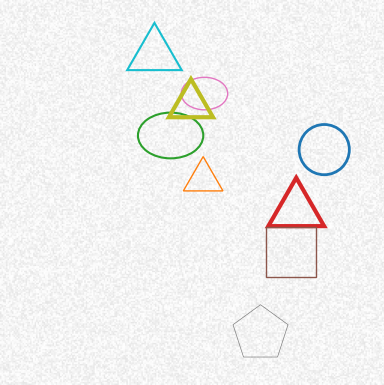[{"shape": "circle", "thickness": 2, "radius": 0.33, "center": [0.842, 0.611]}, {"shape": "triangle", "thickness": 1, "radius": 0.3, "center": [0.528, 0.534]}, {"shape": "oval", "thickness": 1.5, "radius": 0.42, "center": [0.443, 0.648]}, {"shape": "triangle", "thickness": 3, "radius": 0.42, "center": [0.769, 0.454]}, {"shape": "square", "thickness": 1, "radius": 0.33, "center": [0.755, 0.346]}, {"shape": "oval", "thickness": 1, "radius": 0.3, "center": [0.531, 0.757]}, {"shape": "pentagon", "thickness": 0.5, "radius": 0.38, "center": [0.677, 0.133]}, {"shape": "triangle", "thickness": 3, "radius": 0.33, "center": [0.496, 0.729]}, {"shape": "triangle", "thickness": 1.5, "radius": 0.41, "center": [0.401, 0.859]}]